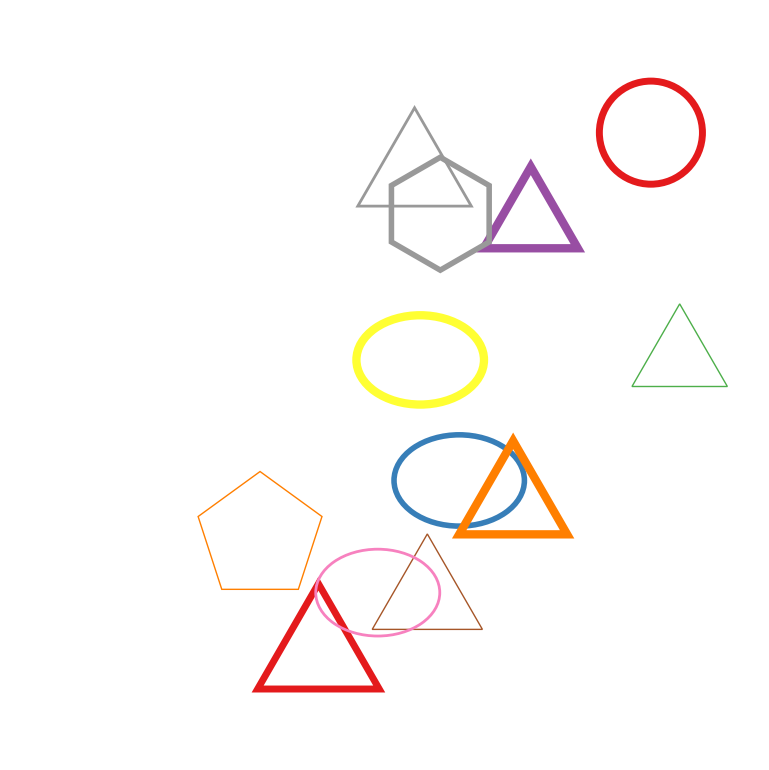[{"shape": "circle", "thickness": 2.5, "radius": 0.33, "center": [0.845, 0.828]}, {"shape": "triangle", "thickness": 2.5, "radius": 0.46, "center": [0.414, 0.151]}, {"shape": "oval", "thickness": 2, "radius": 0.42, "center": [0.596, 0.376]}, {"shape": "triangle", "thickness": 0.5, "radius": 0.36, "center": [0.883, 0.534]}, {"shape": "triangle", "thickness": 3, "radius": 0.35, "center": [0.689, 0.713]}, {"shape": "pentagon", "thickness": 0.5, "radius": 0.42, "center": [0.338, 0.303]}, {"shape": "triangle", "thickness": 3, "radius": 0.4, "center": [0.666, 0.347]}, {"shape": "oval", "thickness": 3, "radius": 0.41, "center": [0.546, 0.533]}, {"shape": "triangle", "thickness": 0.5, "radius": 0.41, "center": [0.555, 0.224]}, {"shape": "oval", "thickness": 1, "radius": 0.4, "center": [0.491, 0.23]}, {"shape": "triangle", "thickness": 1, "radius": 0.43, "center": [0.538, 0.775]}, {"shape": "hexagon", "thickness": 2, "radius": 0.37, "center": [0.572, 0.722]}]